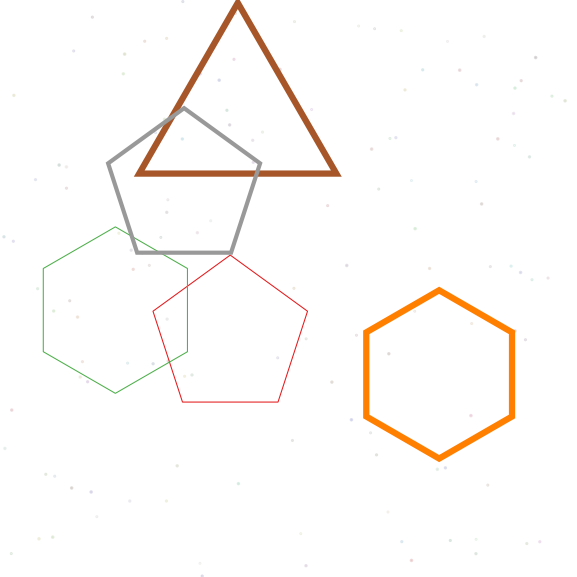[{"shape": "pentagon", "thickness": 0.5, "radius": 0.7, "center": [0.399, 0.417]}, {"shape": "hexagon", "thickness": 0.5, "radius": 0.72, "center": [0.2, 0.462]}, {"shape": "hexagon", "thickness": 3, "radius": 0.73, "center": [0.76, 0.351]}, {"shape": "triangle", "thickness": 3, "radius": 0.99, "center": [0.412, 0.797]}, {"shape": "pentagon", "thickness": 2, "radius": 0.69, "center": [0.319, 0.674]}]